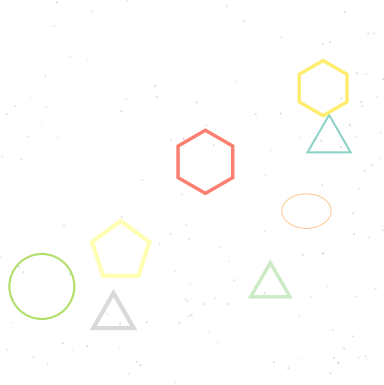[{"shape": "triangle", "thickness": 1.5, "radius": 0.32, "center": [0.855, 0.637]}, {"shape": "pentagon", "thickness": 3, "radius": 0.39, "center": [0.314, 0.347]}, {"shape": "hexagon", "thickness": 2.5, "radius": 0.41, "center": [0.534, 0.58]}, {"shape": "oval", "thickness": 0.5, "radius": 0.32, "center": [0.796, 0.452]}, {"shape": "circle", "thickness": 1.5, "radius": 0.42, "center": [0.109, 0.256]}, {"shape": "triangle", "thickness": 3, "radius": 0.3, "center": [0.295, 0.178]}, {"shape": "triangle", "thickness": 2.5, "radius": 0.29, "center": [0.702, 0.259]}, {"shape": "hexagon", "thickness": 2.5, "radius": 0.36, "center": [0.839, 0.771]}]